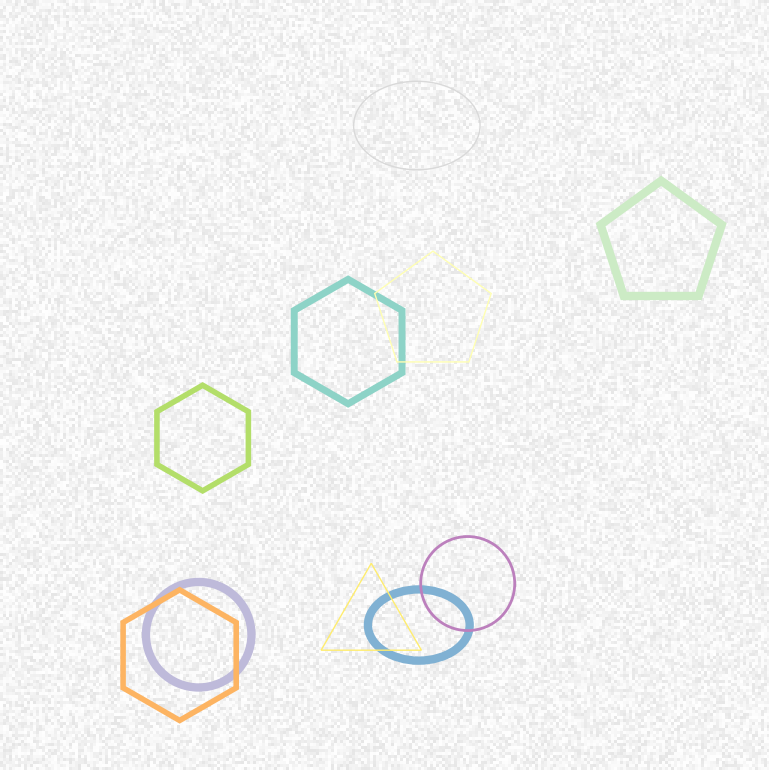[{"shape": "hexagon", "thickness": 2.5, "radius": 0.4, "center": [0.452, 0.556]}, {"shape": "pentagon", "thickness": 0.5, "radius": 0.4, "center": [0.562, 0.594]}, {"shape": "circle", "thickness": 3, "radius": 0.34, "center": [0.258, 0.176]}, {"shape": "oval", "thickness": 3, "radius": 0.33, "center": [0.544, 0.188]}, {"shape": "hexagon", "thickness": 2, "radius": 0.42, "center": [0.233, 0.149]}, {"shape": "hexagon", "thickness": 2, "radius": 0.34, "center": [0.263, 0.431]}, {"shape": "oval", "thickness": 0.5, "radius": 0.41, "center": [0.541, 0.837]}, {"shape": "circle", "thickness": 1, "radius": 0.31, "center": [0.607, 0.242]}, {"shape": "pentagon", "thickness": 3, "radius": 0.41, "center": [0.859, 0.683]}, {"shape": "triangle", "thickness": 0.5, "radius": 0.38, "center": [0.482, 0.193]}]